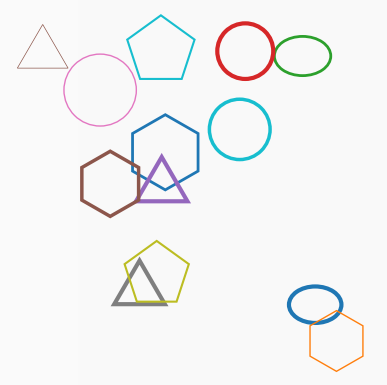[{"shape": "oval", "thickness": 3, "radius": 0.34, "center": [0.813, 0.209]}, {"shape": "hexagon", "thickness": 2, "radius": 0.49, "center": [0.427, 0.604]}, {"shape": "hexagon", "thickness": 1, "radius": 0.39, "center": [0.868, 0.114]}, {"shape": "oval", "thickness": 2, "radius": 0.36, "center": [0.781, 0.855]}, {"shape": "circle", "thickness": 3, "radius": 0.36, "center": [0.633, 0.867]}, {"shape": "triangle", "thickness": 3, "radius": 0.38, "center": [0.417, 0.515]}, {"shape": "hexagon", "thickness": 2.5, "radius": 0.42, "center": [0.284, 0.523]}, {"shape": "triangle", "thickness": 0.5, "radius": 0.38, "center": [0.11, 0.861]}, {"shape": "circle", "thickness": 1, "radius": 0.47, "center": [0.258, 0.766]}, {"shape": "triangle", "thickness": 3, "radius": 0.38, "center": [0.36, 0.248]}, {"shape": "pentagon", "thickness": 1.5, "radius": 0.44, "center": [0.404, 0.287]}, {"shape": "pentagon", "thickness": 1.5, "radius": 0.46, "center": [0.415, 0.869]}, {"shape": "circle", "thickness": 2.5, "radius": 0.39, "center": [0.619, 0.664]}]